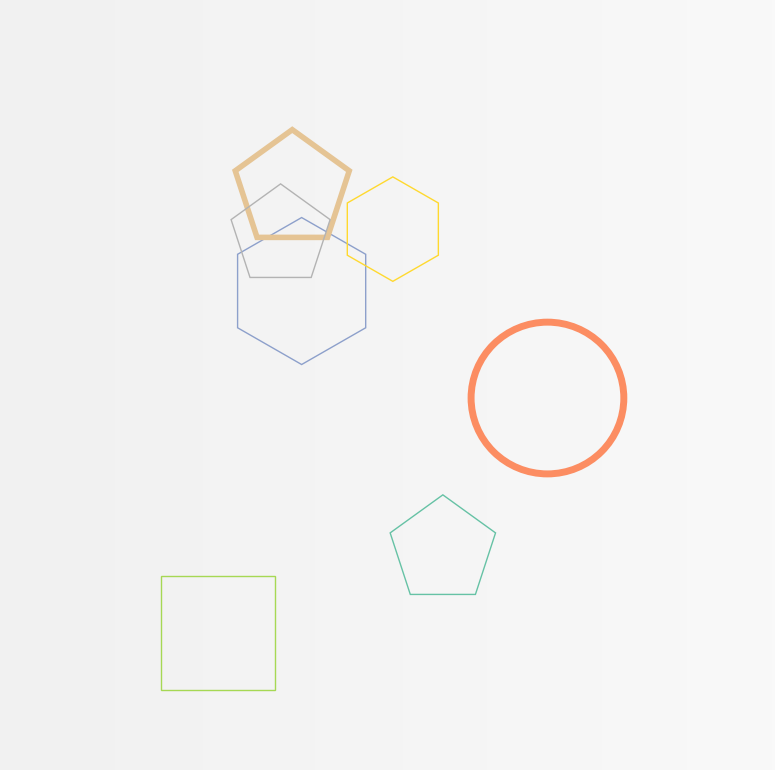[{"shape": "pentagon", "thickness": 0.5, "radius": 0.36, "center": [0.571, 0.286]}, {"shape": "circle", "thickness": 2.5, "radius": 0.49, "center": [0.706, 0.483]}, {"shape": "hexagon", "thickness": 0.5, "radius": 0.48, "center": [0.389, 0.622]}, {"shape": "square", "thickness": 0.5, "radius": 0.37, "center": [0.281, 0.178]}, {"shape": "hexagon", "thickness": 0.5, "radius": 0.34, "center": [0.507, 0.702]}, {"shape": "pentagon", "thickness": 2, "radius": 0.39, "center": [0.377, 0.754]}, {"shape": "pentagon", "thickness": 0.5, "radius": 0.34, "center": [0.362, 0.694]}]